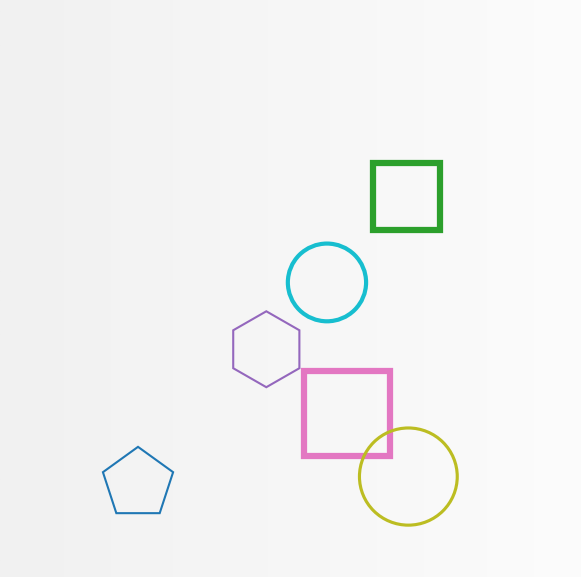[{"shape": "pentagon", "thickness": 1, "radius": 0.32, "center": [0.237, 0.162]}, {"shape": "square", "thickness": 3, "radius": 0.29, "center": [0.699, 0.658]}, {"shape": "hexagon", "thickness": 1, "radius": 0.33, "center": [0.458, 0.394]}, {"shape": "square", "thickness": 3, "radius": 0.37, "center": [0.597, 0.283]}, {"shape": "circle", "thickness": 1.5, "radius": 0.42, "center": [0.703, 0.174]}, {"shape": "circle", "thickness": 2, "radius": 0.34, "center": [0.563, 0.51]}]